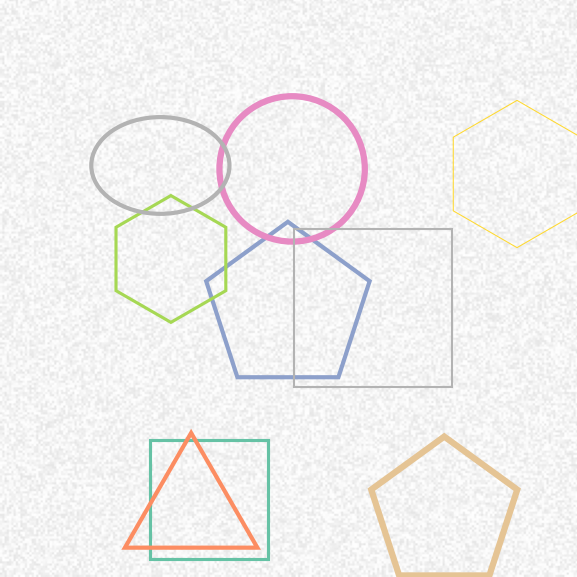[{"shape": "square", "thickness": 1.5, "radius": 0.51, "center": [0.362, 0.134]}, {"shape": "triangle", "thickness": 2, "radius": 0.66, "center": [0.331, 0.117]}, {"shape": "pentagon", "thickness": 2, "radius": 0.74, "center": [0.499, 0.466]}, {"shape": "circle", "thickness": 3, "radius": 0.63, "center": [0.506, 0.707]}, {"shape": "hexagon", "thickness": 1.5, "radius": 0.55, "center": [0.296, 0.551]}, {"shape": "hexagon", "thickness": 0.5, "radius": 0.64, "center": [0.895, 0.698]}, {"shape": "pentagon", "thickness": 3, "radius": 0.66, "center": [0.769, 0.11]}, {"shape": "square", "thickness": 1, "radius": 0.68, "center": [0.645, 0.466]}, {"shape": "oval", "thickness": 2, "radius": 0.6, "center": [0.278, 0.713]}]